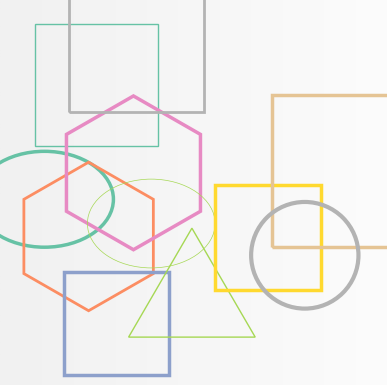[{"shape": "oval", "thickness": 2.5, "radius": 0.89, "center": [0.115, 0.482]}, {"shape": "square", "thickness": 1, "radius": 0.79, "center": [0.249, 0.779]}, {"shape": "hexagon", "thickness": 2, "radius": 0.96, "center": [0.229, 0.386]}, {"shape": "square", "thickness": 2.5, "radius": 0.67, "center": [0.3, 0.16]}, {"shape": "hexagon", "thickness": 2.5, "radius": 1.0, "center": [0.344, 0.551]}, {"shape": "oval", "thickness": 0.5, "radius": 0.82, "center": [0.39, 0.419]}, {"shape": "triangle", "thickness": 1, "radius": 0.94, "center": [0.495, 0.219]}, {"shape": "square", "thickness": 2.5, "radius": 0.69, "center": [0.691, 0.383]}, {"shape": "square", "thickness": 2.5, "radius": 0.99, "center": [0.899, 0.557]}, {"shape": "square", "thickness": 2, "radius": 0.87, "center": [0.352, 0.883]}, {"shape": "circle", "thickness": 3, "radius": 0.69, "center": [0.787, 0.337]}]